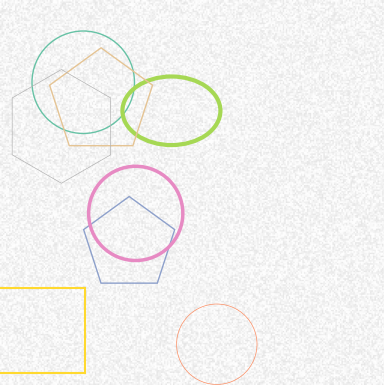[{"shape": "circle", "thickness": 1, "radius": 0.67, "center": [0.216, 0.786]}, {"shape": "circle", "thickness": 0.5, "radius": 0.52, "center": [0.563, 0.106]}, {"shape": "pentagon", "thickness": 1, "radius": 0.62, "center": [0.335, 0.365]}, {"shape": "circle", "thickness": 2.5, "radius": 0.61, "center": [0.353, 0.446]}, {"shape": "oval", "thickness": 3, "radius": 0.64, "center": [0.445, 0.712]}, {"shape": "square", "thickness": 1.5, "radius": 0.56, "center": [0.108, 0.141]}, {"shape": "pentagon", "thickness": 1, "radius": 0.7, "center": [0.263, 0.735]}, {"shape": "hexagon", "thickness": 0.5, "radius": 0.74, "center": [0.16, 0.672]}]